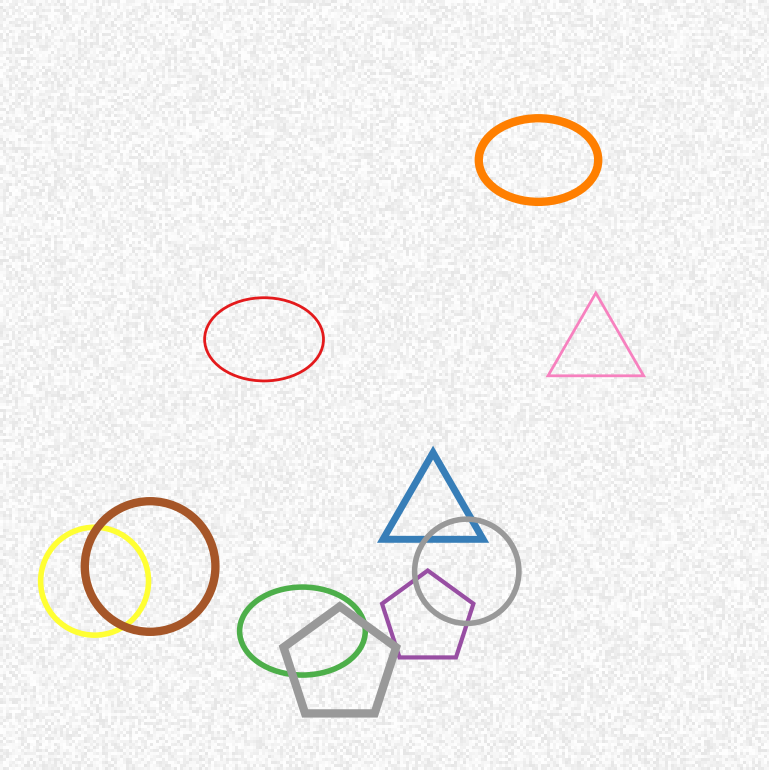[{"shape": "oval", "thickness": 1, "radius": 0.39, "center": [0.343, 0.559]}, {"shape": "triangle", "thickness": 2.5, "radius": 0.38, "center": [0.562, 0.337]}, {"shape": "oval", "thickness": 2, "radius": 0.41, "center": [0.393, 0.18]}, {"shape": "pentagon", "thickness": 1.5, "radius": 0.31, "center": [0.556, 0.197]}, {"shape": "oval", "thickness": 3, "radius": 0.39, "center": [0.699, 0.792]}, {"shape": "circle", "thickness": 2, "radius": 0.35, "center": [0.123, 0.245]}, {"shape": "circle", "thickness": 3, "radius": 0.42, "center": [0.195, 0.264]}, {"shape": "triangle", "thickness": 1, "radius": 0.36, "center": [0.774, 0.548]}, {"shape": "pentagon", "thickness": 3, "radius": 0.38, "center": [0.441, 0.136]}, {"shape": "circle", "thickness": 2, "radius": 0.34, "center": [0.606, 0.258]}]